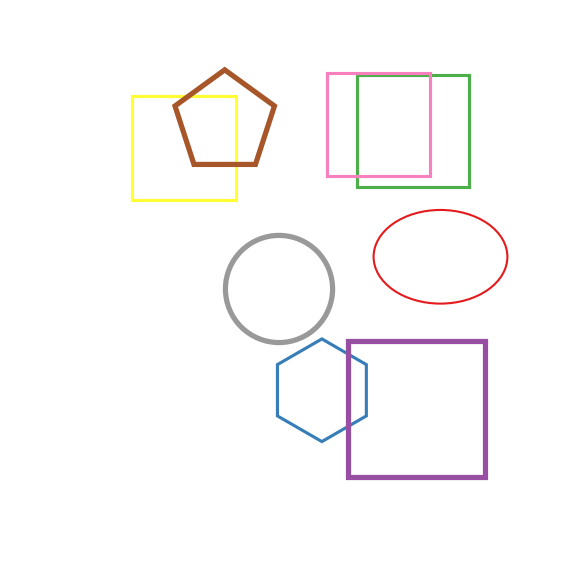[{"shape": "oval", "thickness": 1, "radius": 0.58, "center": [0.763, 0.554]}, {"shape": "hexagon", "thickness": 1.5, "radius": 0.44, "center": [0.557, 0.323]}, {"shape": "square", "thickness": 1.5, "radius": 0.48, "center": [0.715, 0.772]}, {"shape": "square", "thickness": 2.5, "radius": 0.59, "center": [0.722, 0.291]}, {"shape": "square", "thickness": 1.5, "radius": 0.45, "center": [0.318, 0.743]}, {"shape": "pentagon", "thickness": 2.5, "radius": 0.45, "center": [0.389, 0.788]}, {"shape": "square", "thickness": 1.5, "radius": 0.44, "center": [0.656, 0.784]}, {"shape": "circle", "thickness": 2.5, "radius": 0.46, "center": [0.483, 0.499]}]